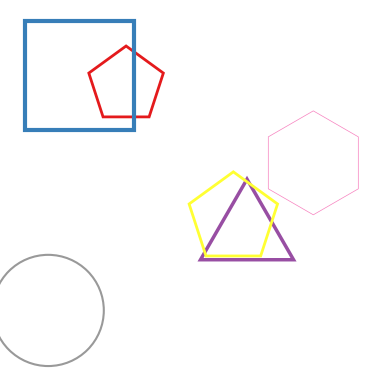[{"shape": "pentagon", "thickness": 2, "radius": 0.51, "center": [0.327, 0.779]}, {"shape": "square", "thickness": 3, "radius": 0.71, "center": [0.206, 0.805]}, {"shape": "triangle", "thickness": 2.5, "radius": 0.7, "center": [0.642, 0.395]}, {"shape": "pentagon", "thickness": 2, "radius": 0.6, "center": [0.606, 0.433]}, {"shape": "hexagon", "thickness": 0.5, "radius": 0.67, "center": [0.814, 0.577]}, {"shape": "circle", "thickness": 1.5, "radius": 0.72, "center": [0.125, 0.194]}]